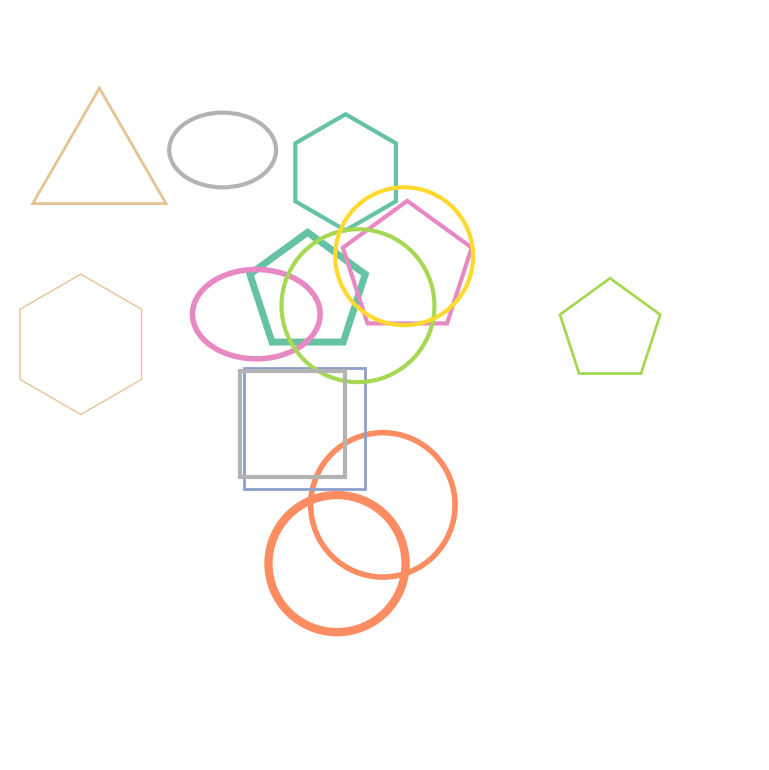[{"shape": "pentagon", "thickness": 2.5, "radius": 0.39, "center": [0.399, 0.62]}, {"shape": "hexagon", "thickness": 1.5, "radius": 0.38, "center": [0.449, 0.776]}, {"shape": "circle", "thickness": 3, "radius": 0.45, "center": [0.438, 0.268]}, {"shape": "circle", "thickness": 2, "radius": 0.47, "center": [0.497, 0.344]}, {"shape": "square", "thickness": 1, "radius": 0.39, "center": [0.396, 0.443]}, {"shape": "pentagon", "thickness": 1.5, "radius": 0.44, "center": [0.529, 0.651]}, {"shape": "oval", "thickness": 2, "radius": 0.41, "center": [0.333, 0.592]}, {"shape": "circle", "thickness": 1.5, "radius": 0.5, "center": [0.465, 0.603]}, {"shape": "pentagon", "thickness": 1, "radius": 0.34, "center": [0.792, 0.57]}, {"shape": "circle", "thickness": 1.5, "radius": 0.45, "center": [0.525, 0.667]}, {"shape": "triangle", "thickness": 1, "radius": 0.5, "center": [0.129, 0.786]}, {"shape": "hexagon", "thickness": 0.5, "radius": 0.46, "center": [0.105, 0.553]}, {"shape": "oval", "thickness": 1.5, "radius": 0.35, "center": [0.289, 0.805]}, {"shape": "square", "thickness": 1.5, "radius": 0.34, "center": [0.38, 0.449]}]